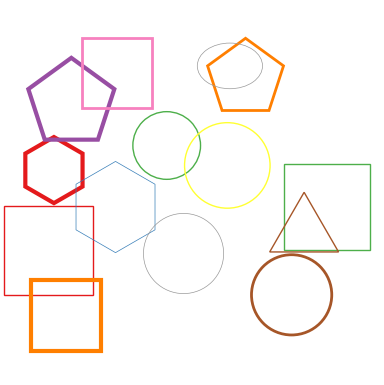[{"shape": "hexagon", "thickness": 3, "radius": 0.43, "center": [0.14, 0.558]}, {"shape": "square", "thickness": 1, "radius": 0.58, "center": [0.125, 0.349]}, {"shape": "hexagon", "thickness": 0.5, "radius": 0.59, "center": [0.3, 0.462]}, {"shape": "circle", "thickness": 1, "radius": 0.44, "center": [0.433, 0.622]}, {"shape": "square", "thickness": 1, "radius": 0.56, "center": [0.849, 0.462]}, {"shape": "pentagon", "thickness": 3, "radius": 0.59, "center": [0.185, 0.732]}, {"shape": "square", "thickness": 3, "radius": 0.46, "center": [0.171, 0.181]}, {"shape": "pentagon", "thickness": 2, "radius": 0.52, "center": [0.638, 0.797]}, {"shape": "circle", "thickness": 1, "radius": 0.56, "center": [0.59, 0.57]}, {"shape": "circle", "thickness": 2, "radius": 0.52, "center": [0.757, 0.234]}, {"shape": "triangle", "thickness": 1, "radius": 0.52, "center": [0.79, 0.397]}, {"shape": "square", "thickness": 2, "radius": 0.45, "center": [0.303, 0.811]}, {"shape": "circle", "thickness": 0.5, "radius": 0.52, "center": [0.477, 0.342]}, {"shape": "oval", "thickness": 0.5, "radius": 0.42, "center": [0.597, 0.829]}]